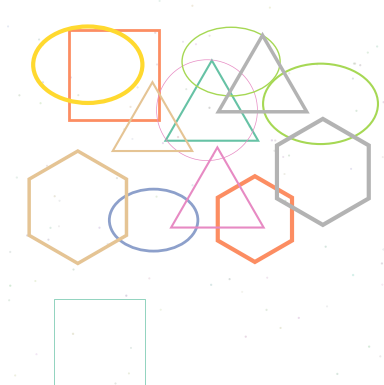[{"shape": "triangle", "thickness": 1.5, "radius": 0.69, "center": [0.55, 0.704]}, {"shape": "square", "thickness": 0.5, "radius": 0.59, "center": [0.26, 0.105]}, {"shape": "square", "thickness": 2, "radius": 0.58, "center": [0.297, 0.805]}, {"shape": "hexagon", "thickness": 3, "radius": 0.56, "center": [0.662, 0.431]}, {"shape": "oval", "thickness": 2, "radius": 0.57, "center": [0.399, 0.428]}, {"shape": "circle", "thickness": 0.5, "radius": 0.65, "center": [0.538, 0.714]}, {"shape": "triangle", "thickness": 1.5, "radius": 0.69, "center": [0.565, 0.478]}, {"shape": "oval", "thickness": 1, "radius": 0.64, "center": [0.6, 0.84]}, {"shape": "oval", "thickness": 1.5, "radius": 0.75, "center": [0.833, 0.73]}, {"shape": "oval", "thickness": 3, "radius": 0.71, "center": [0.228, 0.832]}, {"shape": "triangle", "thickness": 1.5, "radius": 0.6, "center": [0.396, 0.667]}, {"shape": "hexagon", "thickness": 2.5, "radius": 0.73, "center": [0.202, 0.462]}, {"shape": "hexagon", "thickness": 3, "radius": 0.69, "center": [0.839, 0.554]}, {"shape": "triangle", "thickness": 2.5, "radius": 0.66, "center": [0.682, 0.776]}]